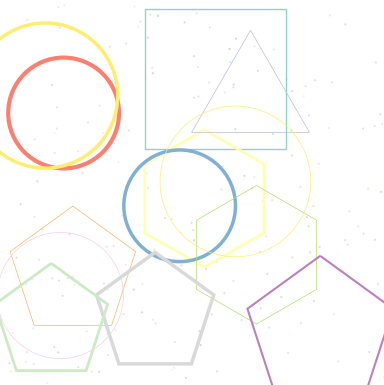[{"shape": "square", "thickness": 1, "radius": 0.91, "center": [0.56, 0.795]}, {"shape": "hexagon", "thickness": 2, "radius": 0.89, "center": [0.531, 0.484]}, {"shape": "triangle", "thickness": 0.5, "radius": 0.88, "center": [0.651, 0.744]}, {"shape": "circle", "thickness": 3, "radius": 0.72, "center": [0.165, 0.707]}, {"shape": "circle", "thickness": 2.5, "radius": 0.72, "center": [0.467, 0.465]}, {"shape": "pentagon", "thickness": 0.5, "radius": 0.86, "center": [0.189, 0.294]}, {"shape": "hexagon", "thickness": 0.5, "radius": 0.9, "center": [0.666, 0.338]}, {"shape": "circle", "thickness": 0.5, "radius": 0.82, "center": [0.157, 0.232]}, {"shape": "pentagon", "thickness": 2.5, "radius": 0.8, "center": [0.403, 0.184]}, {"shape": "pentagon", "thickness": 1.5, "radius": 0.99, "center": [0.832, 0.137]}, {"shape": "pentagon", "thickness": 2, "radius": 0.77, "center": [0.133, 0.162]}, {"shape": "circle", "thickness": 2.5, "radius": 0.94, "center": [0.117, 0.752]}, {"shape": "circle", "thickness": 0.5, "radius": 0.98, "center": [0.612, 0.529]}]